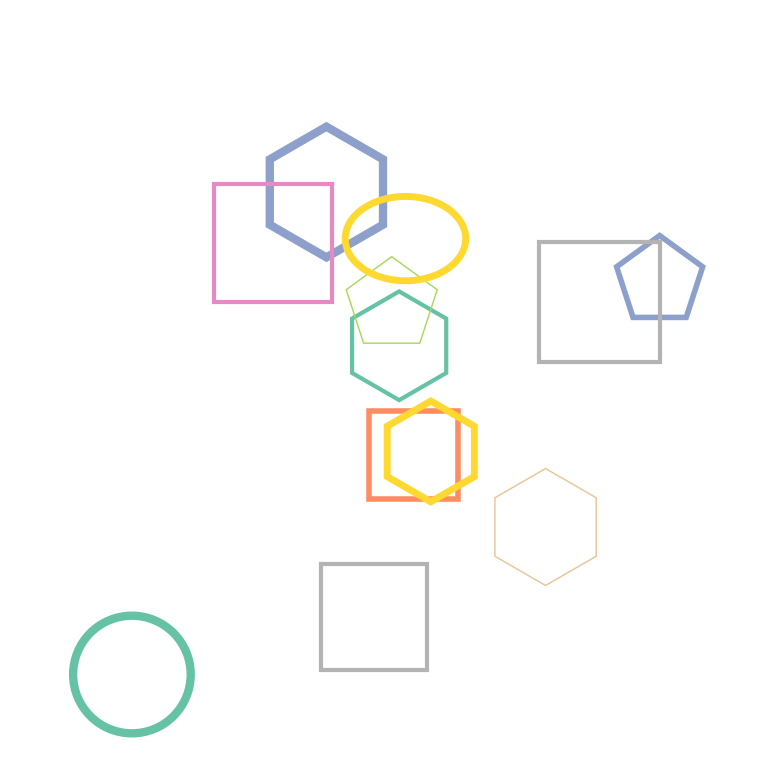[{"shape": "hexagon", "thickness": 1.5, "radius": 0.35, "center": [0.518, 0.551]}, {"shape": "circle", "thickness": 3, "radius": 0.38, "center": [0.171, 0.124]}, {"shape": "square", "thickness": 2, "radius": 0.29, "center": [0.537, 0.409]}, {"shape": "pentagon", "thickness": 2, "radius": 0.29, "center": [0.857, 0.635]}, {"shape": "hexagon", "thickness": 3, "radius": 0.42, "center": [0.424, 0.751]}, {"shape": "square", "thickness": 1.5, "radius": 0.38, "center": [0.355, 0.684]}, {"shape": "pentagon", "thickness": 0.5, "radius": 0.31, "center": [0.509, 0.605]}, {"shape": "oval", "thickness": 2.5, "radius": 0.39, "center": [0.527, 0.69]}, {"shape": "hexagon", "thickness": 2.5, "radius": 0.33, "center": [0.559, 0.414]}, {"shape": "hexagon", "thickness": 0.5, "radius": 0.38, "center": [0.709, 0.316]}, {"shape": "square", "thickness": 1.5, "radius": 0.35, "center": [0.485, 0.199]}, {"shape": "square", "thickness": 1.5, "radius": 0.39, "center": [0.778, 0.608]}]